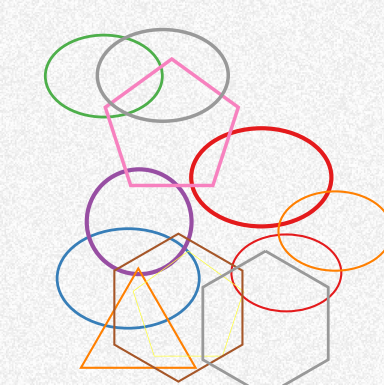[{"shape": "oval", "thickness": 3, "radius": 0.91, "center": [0.679, 0.539]}, {"shape": "oval", "thickness": 1.5, "radius": 0.71, "center": [0.744, 0.291]}, {"shape": "oval", "thickness": 2, "radius": 0.92, "center": [0.333, 0.277]}, {"shape": "oval", "thickness": 2, "radius": 0.76, "center": [0.27, 0.802]}, {"shape": "circle", "thickness": 3, "radius": 0.68, "center": [0.361, 0.424]}, {"shape": "oval", "thickness": 1.5, "radius": 0.74, "center": [0.87, 0.4]}, {"shape": "triangle", "thickness": 1.5, "radius": 0.86, "center": [0.359, 0.131]}, {"shape": "pentagon", "thickness": 0.5, "radius": 0.75, "center": [0.489, 0.197]}, {"shape": "hexagon", "thickness": 1.5, "radius": 0.96, "center": [0.463, 0.201]}, {"shape": "pentagon", "thickness": 2.5, "radius": 0.91, "center": [0.446, 0.665]}, {"shape": "hexagon", "thickness": 2, "radius": 0.94, "center": [0.69, 0.16]}, {"shape": "oval", "thickness": 2.5, "radius": 0.85, "center": [0.423, 0.804]}]